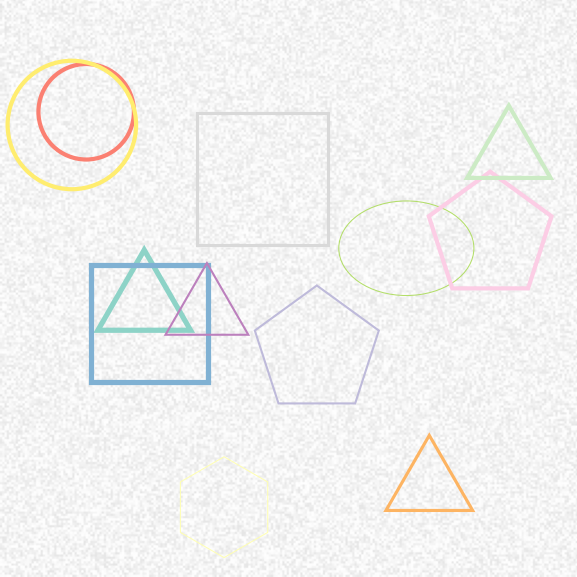[{"shape": "triangle", "thickness": 2.5, "radius": 0.46, "center": [0.25, 0.474]}, {"shape": "hexagon", "thickness": 0.5, "radius": 0.44, "center": [0.388, 0.121]}, {"shape": "pentagon", "thickness": 1, "radius": 0.56, "center": [0.549, 0.392]}, {"shape": "circle", "thickness": 2, "radius": 0.41, "center": [0.149, 0.806]}, {"shape": "square", "thickness": 2.5, "radius": 0.51, "center": [0.259, 0.438]}, {"shape": "triangle", "thickness": 1.5, "radius": 0.43, "center": [0.743, 0.159]}, {"shape": "oval", "thickness": 0.5, "radius": 0.58, "center": [0.704, 0.569]}, {"shape": "pentagon", "thickness": 2, "radius": 0.56, "center": [0.849, 0.59]}, {"shape": "square", "thickness": 1.5, "radius": 0.57, "center": [0.454, 0.689]}, {"shape": "triangle", "thickness": 1, "radius": 0.41, "center": [0.358, 0.461]}, {"shape": "triangle", "thickness": 2, "radius": 0.42, "center": [0.881, 0.733]}, {"shape": "circle", "thickness": 2, "radius": 0.56, "center": [0.124, 0.783]}]